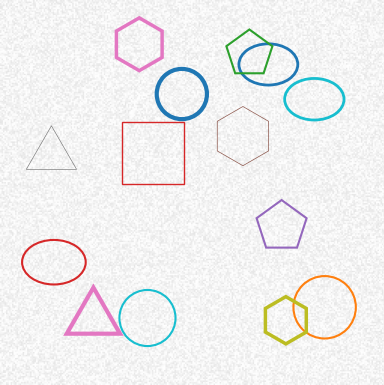[{"shape": "oval", "thickness": 2, "radius": 0.38, "center": [0.697, 0.833]}, {"shape": "circle", "thickness": 3, "radius": 0.33, "center": [0.472, 0.756]}, {"shape": "circle", "thickness": 1.5, "radius": 0.41, "center": [0.843, 0.202]}, {"shape": "pentagon", "thickness": 1.5, "radius": 0.31, "center": [0.648, 0.861]}, {"shape": "square", "thickness": 1, "radius": 0.41, "center": [0.397, 0.602]}, {"shape": "oval", "thickness": 1.5, "radius": 0.41, "center": [0.14, 0.319]}, {"shape": "pentagon", "thickness": 1.5, "radius": 0.34, "center": [0.731, 0.412]}, {"shape": "hexagon", "thickness": 0.5, "radius": 0.38, "center": [0.631, 0.646]}, {"shape": "hexagon", "thickness": 2.5, "radius": 0.34, "center": [0.362, 0.885]}, {"shape": "triangle", "thickness": 3, "radius": 0.4, "center": [0.243, 0.173]}, {"shape": "triangle", "thickness": 0.5, "radius": 0.38, "center": [0.134, 0.598]}, {"shape": "hexagon", "thickness": 2.5, "radius": 0.31, "center": [0.742, 0.168]}, {"shape": "circle", "thickness": 1.5, "radius": 0.36, "center": [0.383, 0.174]}, {"shape": "oval", "thickness": 2, "radius": 0.39, "center": [0.816, 0.742]}]